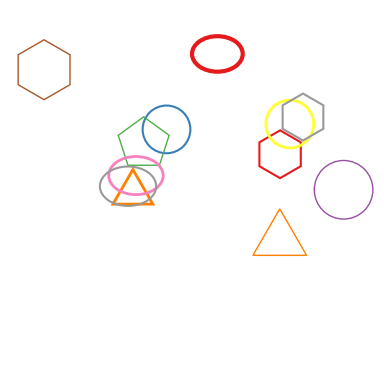[{"shape": "oval", "thickness": 3, "radius": 0.33, "center": [0.565, 0.86]}, {"shape": "hexagon", "thickness": 1.5, "radius": 0.31, "center": [0.728, 0.599]}, {"shape": "circle", "thickness": 1.5, "radius": 0.31, "center": [0.432, 0.664]}, {"shape": "pentagon", "thickness": 1, "radius": 0.35, "center": [0.373, 0.627]}, {"shape": "circle", "thickness": 1, "radius": 0.38, "center": [0.892, 0.507]}, {"shape": "triangle", "thickness": 1, "radius": 0.4, "center": [0.727, 0.377]}, {"shape": "triangle", "thickness": 2, "radius": 0.3, "center": [0.345, 0.5]}, {"shape": "circle", "thickness": 2, "radius": 0.31, "center": [0.753, 0.678]}, {"shape": "hexagon", "thickness": 1, "radius": 0.39, "center": [0.114, 0.819]}, {"shape": "oval", "thickness": 2, "radius": 0.35, "center": [0.353, 0.544]}, {"shape": "hexagon", "thickness": 1.5, "radius": 0.31, "center": [0.787, 0.696]}, {"shape": "oval", "thickness": 1.5, "radius": 0.37, "center": [0.333, 0.516]}]